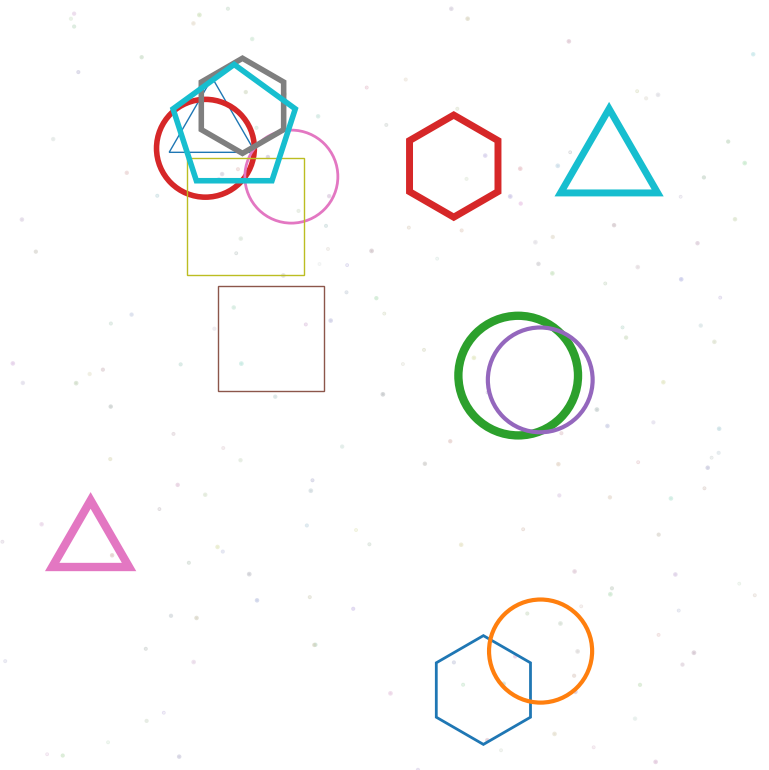[{"shape": "hexagon", "thickness": 1, "radius": 0.35, "center": [0.628, 0.104]}, {"shape": "triangle", "thickness": 0.5, "radius": 0.32, "center": [0.276, 0.834]}, {"shape": "circle", "thickness": 1.5, "radius": 0.33, "center": [0.702, 0.154]}, {"shape": "circle", "thickness": 3, "radius": 0.39, "center": [0.673, 0.512]}, {"shape": "hexagon", "thickness": 2.5, "radius": 0.33, "center": [0.589, 0.784]}, {"shape": "circle", "thickness": 2, "radius": 0.32, "center": [0.267, 0.807]}, {"shape": "circle", "thickness": 1.5, "radius": 0.34, "center": [0.702, 0.507]}, {"shape": "square", "thickness": 0.5, "radius": 0.34, "center": [0.352, 0.56]}, {"shape": "triangle", "thickness": 3, "radius": 0.29, "center": [0.118, 0.292]}, {"shape": "circle", "thickness": 1, "radius": 0.3, "center": [0.378, 0.771]}, {"shape": "hexagon", "thickness": 2, "radius": 0.31, "center": [0.315, 0.863]}, {"shape": "square", "thickness": 0.5, "radius": 0.38, "center": [0.319, 0.719]}, {"shape": "triangle", "thickness": 2.5, "radius": 0.36, "center": [0.791, 0.786]}, {"shape": "pentagon", "thickness": 2, "radius": 0.42, "center": [0.304, 0.833]}]